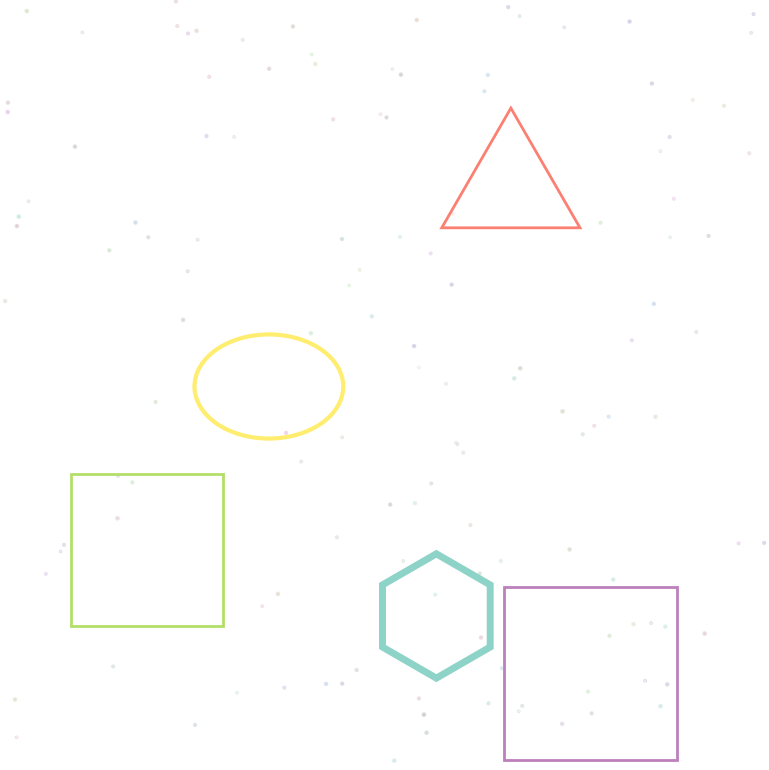[{"shape": "hexagon", "thickness": 2.5, "radius": 0.4, "center": [0.567, 0.2]}, {"shape": "triangle", "thickness": 1, "radius": 0.52, "center": [0.663, 0.756]}, {"shape": "square", "thickness": 1, "radius": 0.49, "center": [0.191, 0.286]}, {"shape": "square", "thickness": 1, "radius": 0.56, "center": [0.767, 0.126]}, {"shape": "oval", "thickness": 1.5, "radius": 0.48, "center": [0.349, 0.498]}]